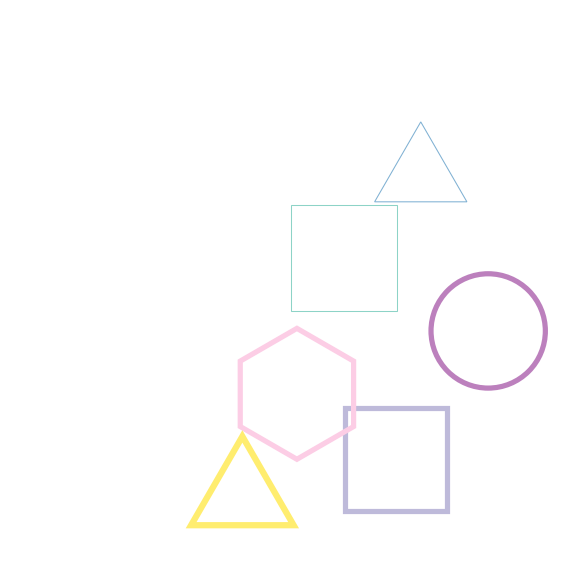[{"shape": "square", "thickness": 0.5, "radius": 0.46, "center": [0.595, 0.552]}, {"shape": "square", "thickness": 2.5, "radius": 0.44, "center": [0.686, 0.204]}, {"shape": "triangle", "thickness": 0.5, "radius": 0.46, "center": [0.729, 0.696]}, {"shape": "hexagon", "thickness": 2.5, "radius": 0.57, "center": [0.514, 0.317]}, {"shape": "circle", "thickness": 2.5, "radius": 0.49, "center": [0.845, 0.426]}, {"shape": "triangle", "thickness": 3, "radius": 0.51, "center": [0.42, 0.141]}]